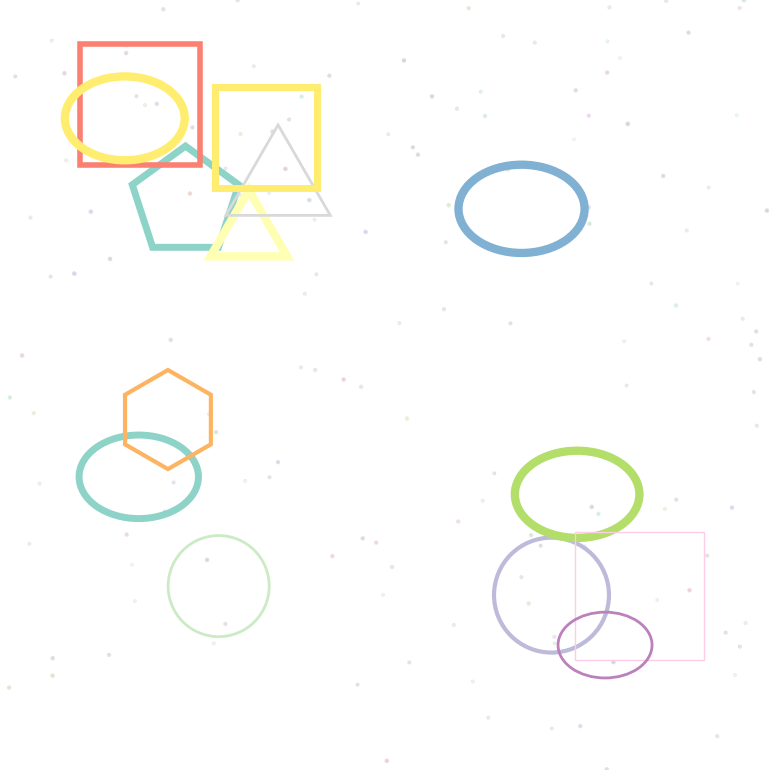[{"shape": "pentagon", "thickness": 2.5, "radius": 0.36, "center": [0.241, 0.738]}, {"shape": "oval", "thickness": 2.5, "radius": 0.39, "center": [0.18, 0.381]}, {"shape": "triangle", "thickness": 3, "radius": 0.29, "center": [0.323, 0.696]}, {"shape": "circle", "thickness": 1.5, "radius": 0.37, "center": [0.716, 0.227]}, {"shape": "square", "thickness": 2, "radius": 0.39, "center": [0.182, 0.864]}, {"shape": "oval", "thickness": 3, "radius": 0.41, "center": [0.677, 0.729]}, {"shape": "hexagon", "thickness": 1.5, "radius": 0.32, "center": [0.218, 0.455]}, {"shape": "oval", "thickness": 3, "radius": 0.4, "center": [0.75, 0.358]}, {"shape": "square", "thickness": 0.5, "radius": 0.42, "center": [0.831, 0.226]}, {"shape": "triangle", "thickness": 1, "radius": 0.39, "center": [0.361, 0.759]}, {"shape": "oval", "thickness": 1, "radius": 0.31, "center": [0.786, 0.162]}, {"shape": "circle", "thickness": 1, "radius": 0.33, "center": [0.284, 0.239]}, {"shape": "oval", "thickness": 3, "radius": 0.39, "center": [0.162, 0.846]}, {"shape": "square", "thickness": 2.5, "radius": 0.33, "center": [0.346, 0.821]}]